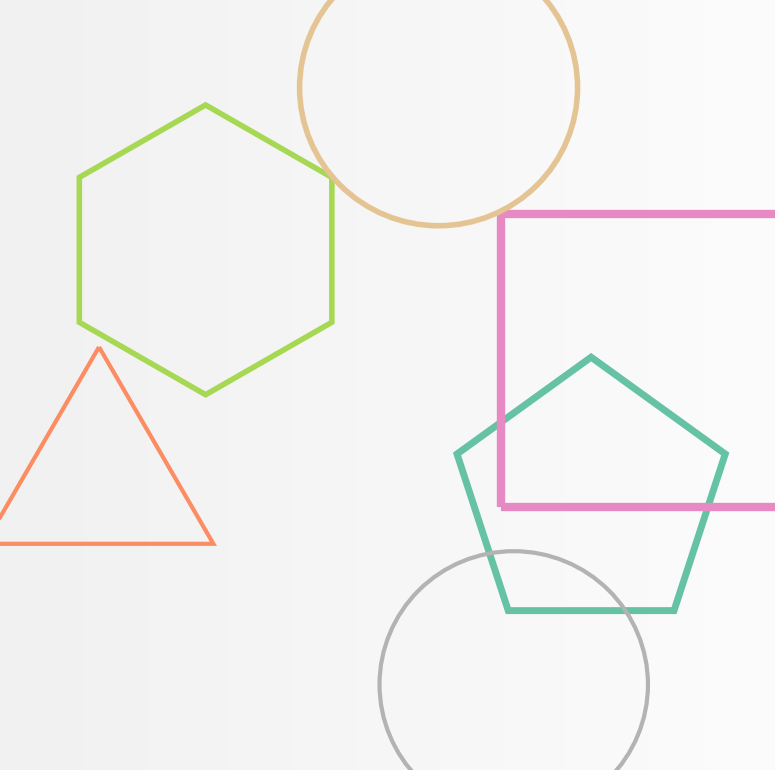[{"shape": "pentagon", "thickness": 2.5, "radius": 0.91, "center": [0.763, 0.354]}, {"shape": "triangle", "thickness": 1.5, "radius": 0.85, "center": [0.128, 0.379]}, {"shape": "square", "thickness": 3, "radius": 0.95, "center": [0.837, 0.532]}, {"shape": "hexagon", "thickness": 2, "radius": 0.94, "center": [0.265, 0.676]}, {"shape": "circle", "thickness": 2, "radius": 0.9, "center": [0.566, 0.886]}, {"shape": "circle", "thickness": 1.5, "radius": 0.87, "center": [0.663, 0.111]}]